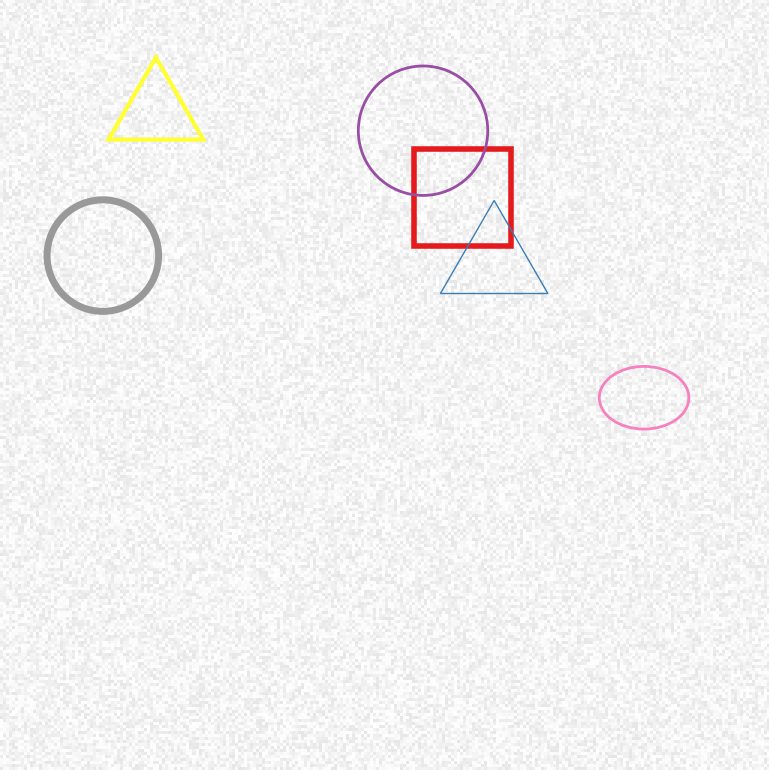[{"shape": "square", "thickness": 2, "radius": 0.32, "center": [0.601, 0.743]}, {"shape": "triangle", "thickness": 0.5, "radius": 0.4, "center": [0.642, 0.659]}, {"shape": "circle", "thickness": 1, "radius": 0.42, "center": [0.549, 0.83]}, {"shape": "triangle", "thickness": 1.5, "radius": 0.36, "center": [0.202, 0.854]}, {"shape": "oval", "thickness": 1, "radius": 0.29, "center": [0.836, 0.483]}, {"shape": "circle", "thickness": 2.5, "radius": 0.36, "center": [0.134, 0.668]}]